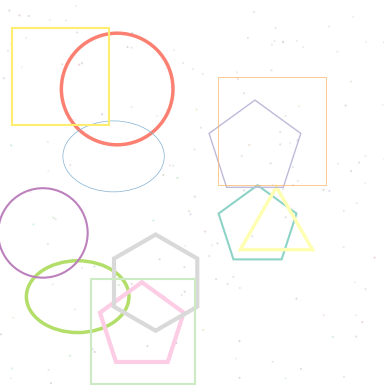[{"shape": "pentagon", "thickness": 1.5, "radius": 0.53, "center": [0.669, 0.412]}, {"shape": "triangle", "thickness": 2.5, "radius": 0.54, "center": [0.718, 0.406]}, {"shape": "pentagon", "thickness": 1, "radius": 0.63, "center": [0.662, 0.615]}, {"shape": "circle", "thickness": 2.5, "radius": 0.72, "center": [0.304, 0.769]}, {"shape": "oval", "thickness": 0.5, "radius": 0.66, "center": [0.295, 0.594]}, {"shape": "square", "thickness": 0.5, "radius": 0.7, "center": [0.708, 0.659]}, {"shape": "oval", "thickness": 2.5, "radius": 0.67, "center": [0.202, 0.229]}, {"shape": "pentagon", "thickness": 3, "radius": 0.57, "center": [0.368, 0.152]}, {"shape": "hexagon", "thickness": 3, "radius": 0.62, "center": [0.404, 0.266]}, {"shape": "circle", "thickness": 1.5, "radius": 0.58, "center": [0.111, 0.395]}, {"shape": "square", "thickness": 1.5, "radius": 0.68, "center": [0.372, 0.139]}, {"shape": "square", "thickness": 1.5, "radius": 0.63, "center": [0.157, 0.801]}]